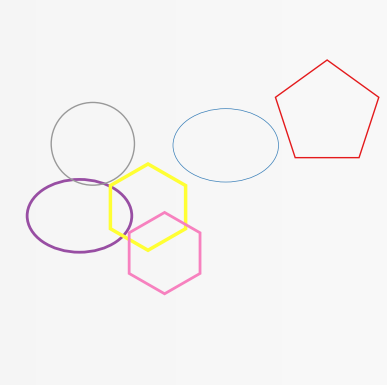[{"shape": "pentagon", "thickness": 1, "radius": 0.7, "center": [0.844, 0.704]}, {"shape": "oval", "thickness": 0.5, "radius": 0.68, "center": [0.583, 0.622]}, {"shape": "oval", "thickness": 2, "radius": 0.68, "center": [0.205, 0.439]}, {"shape": "hexagon", "thickness": 2.5, "radius": 0.56, "center": [0.382, 0.462]}, {"shape": "hexagon", "thickness": 2, "radius": 0.53, "center": [0.425, 0.343]}, {"shape": "circle", "thickness": 1, "radius": 0.54, "center": [0.24, 0.626]}]